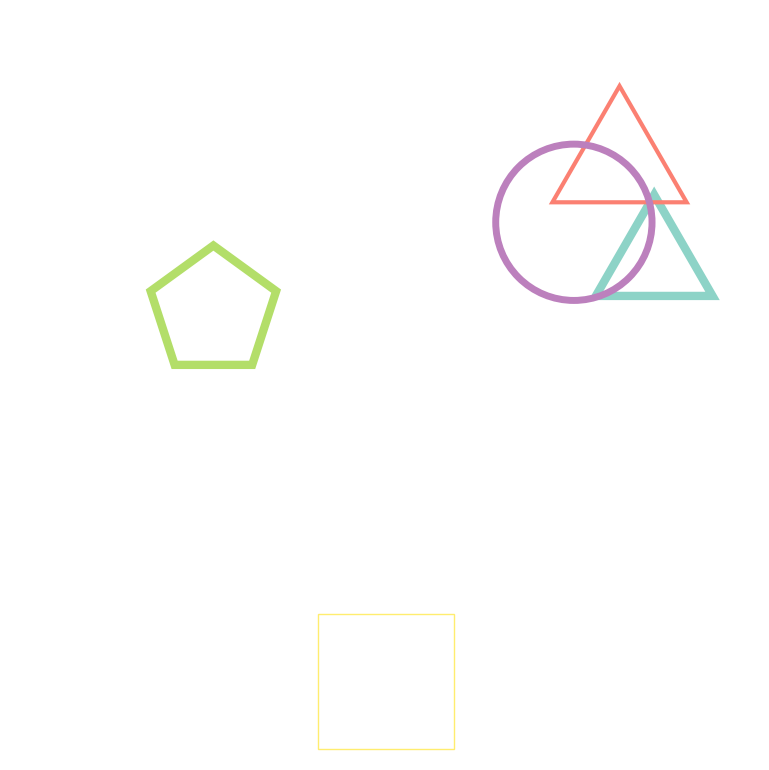[{"shape": "triangle", "thickness": 3, "radius": 0.44, "center": [0.85, 0.659]}, {"shape": "triangle", "thickness": 1.5, "radius": 0.5, "center": [0.805, 0.788]}, {"shape": "pentagon", "thickness": 3, "radius": 0.43, "center": [0.277, 0.595]}, {"shape": "circle", "thickness": 2.5, "radius": 0.51, "center": [0.745, 0.711]}, {"shape": "square", "thickness": 0.5, "radius": 0.44, "center": [0.501, 0.115]}]